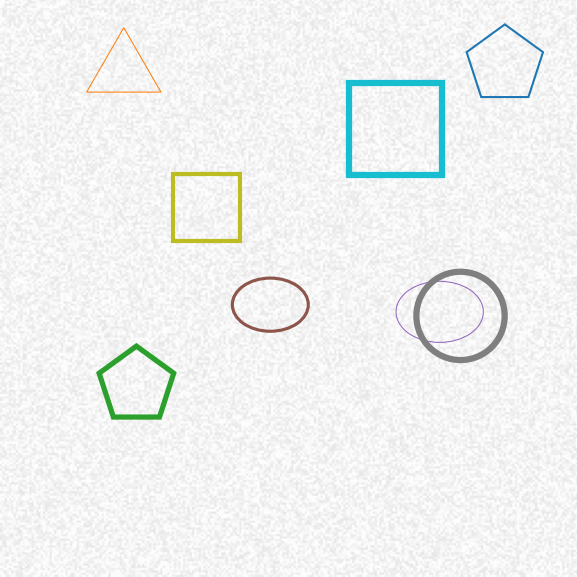[{"shape": "pentagon", "thickness": 1, "radius": 0.35, "center": [0.874, 0.887]}, {"shape": "triangle", "thickness": 0.5, "radius": 0.37, "center": [0.214, 0.877]}, {"shape": "pentagon", "thickness": 2.5, "radius": 0.34, "center": [0.236, 0.332]}, {"shape": "oval", "thickness": 0.5, "radius": 0.38, "center": [0.761, 0.459]}, {"shape": "oval", "thickness": 1.5, "radius": 0.33, "center": [0.468, 0.472]}, {"shape": "circle", "thickness": 3, "radius": 0.38, "center": [0.797, 0.452]}, {"shape": "square", "thickness": 2, "radius": 0.29, "center": [0.357, 0.64]}, {"shape": "square", "thickness": 3, "radius": 0.4, "center": [0.685, 0.776]}]